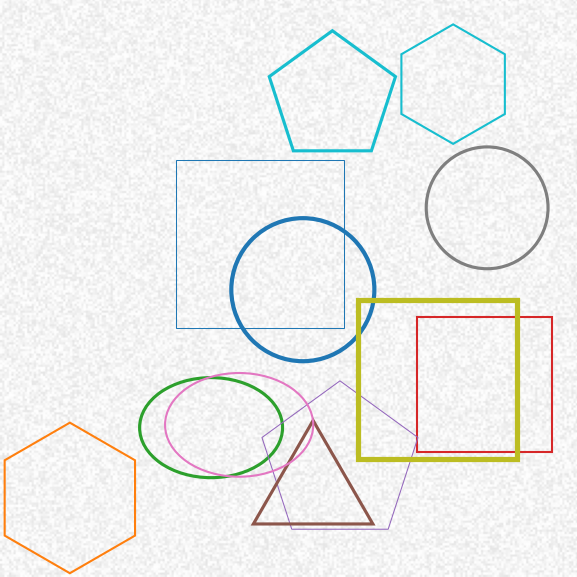[{"shape": "circle", "thickness": 2, "radius": 0.62, "center": [0.524, 0.498]}, {"shape": "square", "thickness": 0.5, "radius": 0.73, "center": [0.45, 0.576]}, {"shape": "hexagon", "thickness": 1, "radius": 0.65, "center": [0.121, 0.137]}, {"shape": "oval", "thickness": 1.5, "radius": 0.62, "center": [0.366, 0.259]}, {"shape": "square", "thickness": 1, "radius": 0.58, "center": [0.839, 0.333]}, {"shape": "pentagon", "thickness": 0.5, "radius": 0.71, "center": [0.589, 0.198]}, {"shape": "triangle", "thickness": 1.5, "radius": 0.6, "center": [0.542, 0.152]}, {"shape": "oval", "thickness": 1, "radius": 0.64, "center": [0.414, 0.263]}, {"shape": "circle", "thickness": 1.5, "radius": 0.53, "center": [0.844, 0.639]}, {"shape": "square", "thickness": 2.5, "radius": 0.68, "center": [0.758, 0.342]}, {"shape": "pentagon", "thickness": 1.5, "radius": 0.57, "center": [0.576, 0.831]}, {"shape": "hexagon", "thickness": 1, "radius": 0.52, "center": [0.785, 0.853]}]